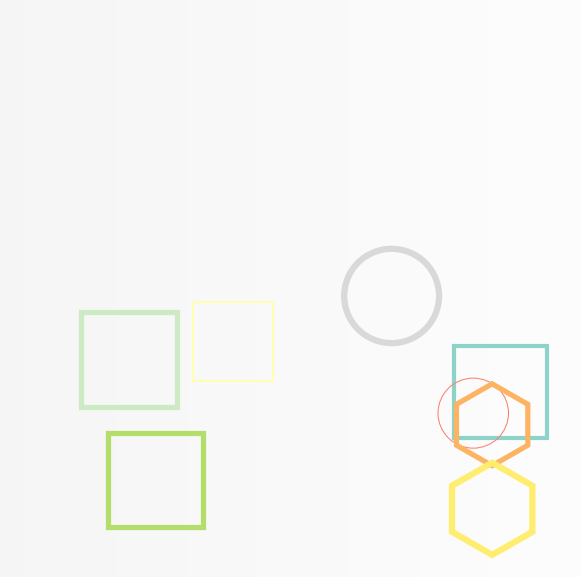[{"shape": "square", "thickness": 2, "radius": 0.4, "center": [0.861, 0.32]}, {"shape": "square", "thickness": 1, "radius": 0.34, "center": [0.401, 0.407]}, {"shape": "circle", "thickness": 0.5, "radius": 0.3, "center": [0.814, 0.284]}, {"shape": "hexagon", "thickness": 2.5, "radius": 0.35, "center": [0.847, 0.264]}, {"shape": "square", "thickness": 2.5, "radius": 0.41, "center": [0.268, 0.168]}, {"shape": "circle", "thickness": 3, "radius": 0.41, "center": [0.674, 0.487]}, {"shape": "square", "thickness": 2.5, "radius": 0.41, "center": [0.222, 0.376]}, {"shape": "hexagon", "thickness": 3, "radius": 0.4, "center": [0.847, 0.118]}]